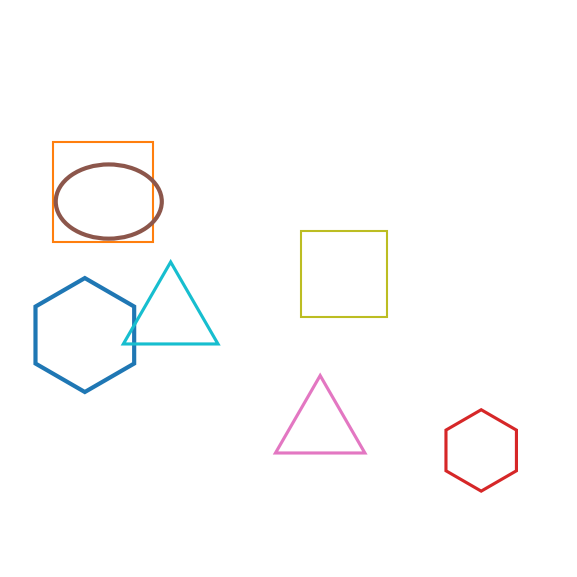[{"shape": "hexagon", "thickness": 2, "radius": 0.49, "center": [0.147, 0.419]}, {"shape": "square", "thickness": 1, "radius": 0.43, "center": [0.178, 0.667]}, {"shape": "hexagon", "thickness": 1.5, "radius": 0.35, "center": [0.833, 0.219]}, {"shape": "oval", "thickness": 2, "radius": 0.46, "center": [0.188, 0.65]}, {"shape": "triangle", "thickness": 1.5, "radius": 0.45, "center": [0.554, 0.259]}, {"shape": "square", "thickness": 1, "radius": 0.37, "center": [0.596, 0.524]}, {"shape": "triangle", "thickness": 1.5, "radius": 0.47, "center": [0.296, 0.451]}]